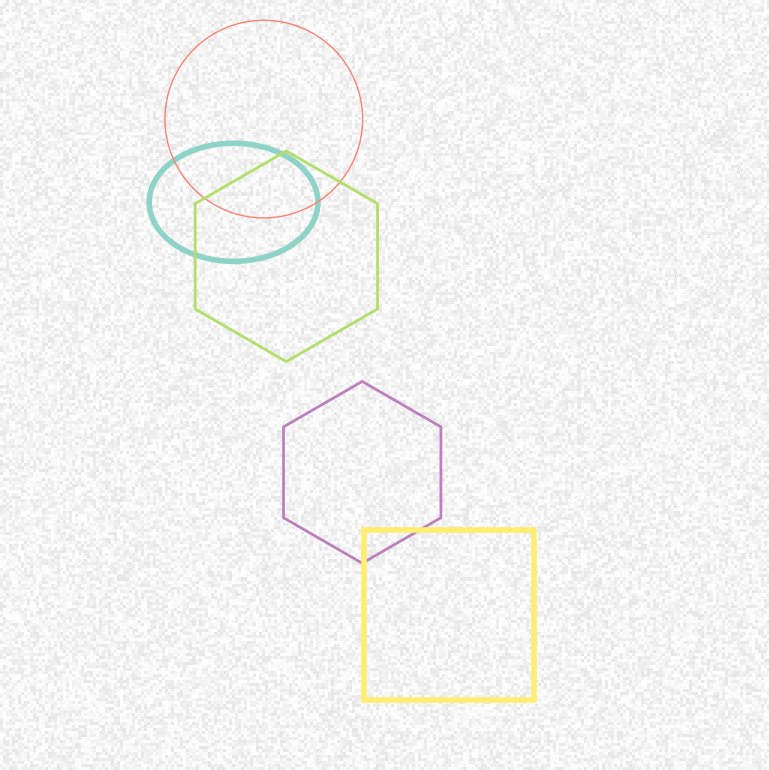[{"shape": "oval", "thickness": 2, "radius": 0.55, "center": [0.303, 0.737]}, {"shape": "circle", "thickness": 0.5, "radius": 0.64, "center": [0.343, 0.845]}, {"shape": "hexagon", "thickness": 1, "radius": 0.68, "center": [0.372, 0.667]}, {"shape": "hexagon", "thickness": 1, "radius": 0.59, "center": [0.47, 0.387]}, {"shape": "square", "thickness": 2, "radius": 0.55, "center": [0.584, 0.201]}]